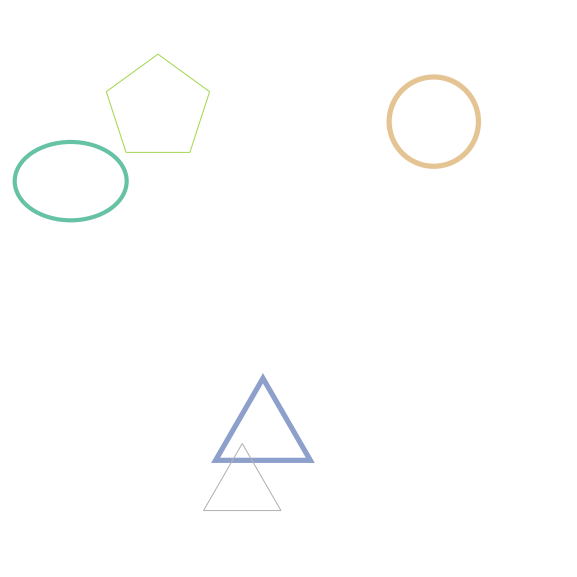[{"shape": "oval", "thickness": 2, "radius": 0.48, "center": [0.122, 0.685]}, {"shape": "triangle", "thickness": 2.5, "radius": 0.47, "center": [0.455, 0.249]}, {"shape": "pentagon", "thickness": 0.5, "radius": 0.47, "center": [0.274, 0.811]}, {"shape": "circle", "thickness": 2.5, "radius": 0.39, "center": [0.751, 0.789]}, {"shape": "triangle", "thickness": 0.5, "radius": 0.39, "center": [0.419, 0.154]}]